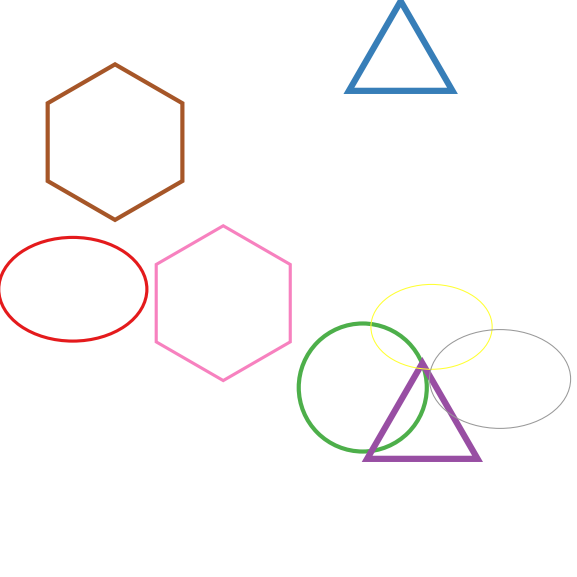[{"shape": "oval", "thickness": 1.5, "radius": 0.64, "center": [0.126, 0.498]}, {"shape": "triangle", "thickness": 3, "radius": 0.52, "center": [0.694, 0.894]}, {"shape": "circle", "thickness": 2, "radius": 0.55, "center": [0.628, 0.328]}, {"shape": "triangle", "thickness": 3, "radius": 0.55, "center": [0.731, 0.26]}, {"shape": "oval", "thickness": 0.5, "radius": 0.52, "center": [0.747, 0.433]}, {"shape": "hexagon", "thickness": 2, "radius": 0.67, "center": [0.199, 0.753]}, {"shape": "hexagon", "thickness": 1.5, "radius": 0.67, "center": [0.387, 0.474]}, {"shape": "oval", "thickness": 0.5, "radius": 0.61, "center": [0.866, 0.343]}]